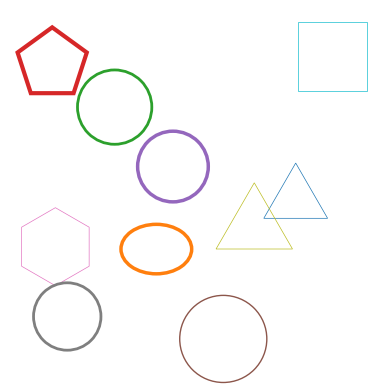[{"shape": "triangle", "thickness": 0.5, "radius": 0.48, "center": [0.768, 0.481]}, {"shape": "oval", "thickness": 2.5, "radius": 0.46, "center": [0.406, 0.353]}, {"shape": "circle", "thickness": 2, "radius": 0.48, "center": [0.298, 0.722]}, {"shape": "pentagon", "thickness": 3, "radius": 0.47, "center": [0.136, 0.834]}, {"shape": "circle", "thickness": 2.5, "radius": 0.46, "center": [0.449, 0.567]}, {"shape": "circle", "thickness": 1, "radius": 0.57, "center": [0.58, 0.12]}, {"shape": "hexagon", "thickness": 0.5, "radius": 0.51, "center": [0.144, 0.359]}, {"shape": "circle", "thickness": 2, "radius": 0.44, "center": [0.175, 0.178]}, {"shape": "triangle", "thickness": 0.5, "radius": 0.57, "center": [0.66, 0.411]}, {"shape": "square", "thickness": 0.5, "radius": 0.45, "center": [0.863, 0.854]}]